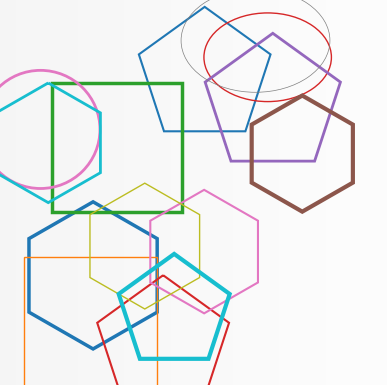[{"shape": "pentagon", "thickness": 1.5, "radius": 0.89, "center": [0.528, 0.803]}, {"shape": "hexagon", "thickness": 2.5, "radius": 0.96, "center": [0.24, 0.285]}, {"shape": "square", "thickness": 1, "radius": 0.86, "center": [0.234, 0.16]}, {"shape": "square", "thickness": 2.5, "radius": 0.84, "center": [0.303, 0.617]}, {"shape": "oval", "thickness": 1, "radius": 0.82, "center": [0.691, 0.851]}, {"shape": "pentagon", "thickness": 1.5, "radius": 0.89, "center": [0.421, 0.106]}, {"shape": "pentagon", "thickness": 2, "radius": 0.92, "center": [0.704, 0.73]}, {"shape": "hexagon", "thickness": 3, "radius": 0.75, "center": [0.78, 0.601]}, {"shape": "circle", "thickness": 2, "radius": 0.77, "center": [0.105, 0.664]}, {"shape": "hexagon", "thickness": 1.5, "radius": 0.8, "center": [0.527, 0.347]}, {"shape": "oval", "thickness": 0.5, "radius": 0.96, "center": [0.659, 0.895]}, {"shape": "hexagon", "thickness": 1, "radius": 0.82, "center": [0.374, 0.361]}, {"shape": "pentagon", "thickness": 3, "radius": 0.75, "center": [0.449, 0.19]}, {"shape": "hexagon", "thickness": 2, "radius": 0.78, "center": [0.124, 0.629]}]